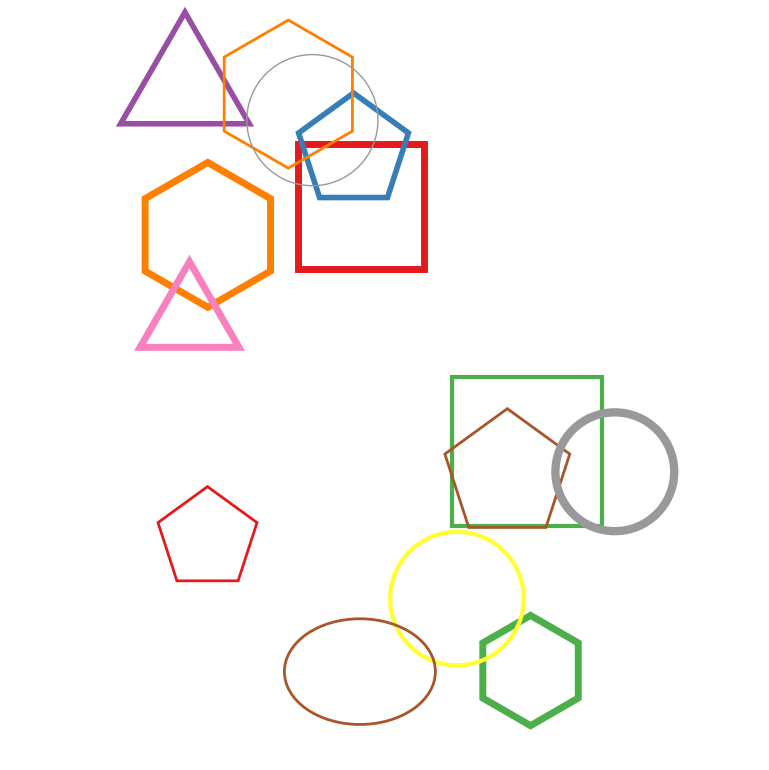[{"shape": "pentagon", "thickness": 1, "radius": 0.34, "center": [0.269, 0.3]}, {"shape": "square", "thickness": 2.5, "radius": 0.41, "center": [0.468, 0.732]}, {"shape": "pentagon", "thickness": 2, "radius": 0.38, "center": [0.459, 0.804]}, {"shape": "square", "thickness": 1.5, "radius": 0.49, "center": [0.685, 0.414]}, {"shape": "hexagon", "thickness": 2.5, "radius": 0.36, "center": [0.689, 0.129]}, {"shape": "triangle", "thickness": 2, "radius": 0.48, "center": [0.24, 0.888]}, {"shape": "hexagon", "thickness": 1, "radius": 0.48, "center": [0.374, 0.878]}, {"shape": "hexagon", "thickness": 2.5, "radius": 0.47, "center": [0.27, 0.695]}, {"shape": "circle", "thickness": 1.5, "radius": 0.43, "center": [0.593, 0.223]}, {"shape": "pentagon", "thickness": 1, "radius": 0.43, "center": [0.659, 0.384]}, {"shape": "oval", "thickness": 1, "radius": 0.49, "center": [0.467, 0.128]}, {"shape": "triangle", "thickness": 2.5, "radius": 0.37, "center": [0.246, 0.586]}, {"shape": "circle", "thickness": 3, "radius": 0.39, "center": [0.798, 0.387]}, {"shape": "circle", "thickness": 0.5, "radius": 0.43, "center": [0.406, 0.844]}]